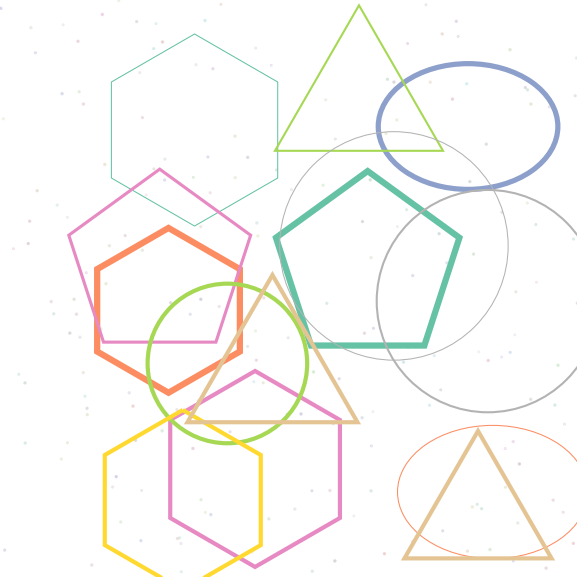[{"shape": "pentagon", "thickness": 3, "radius": 0.83, "center": [0.637, 0.536]}, {"shape": "hexagon", "thickness": 0.5, "radius": 0.83, "center": [0.337, 0.774]}, {"shape": "oval", "thickness": 0.5, "radius": 0.82, "center": [0.853, 0.147]}, {"shape": "hexagon", "thickness": 3, "radius": 0.71, "center": [0.292, 0.462]}, {"shape": "oval", "thickness": 2.5, "radius": 0.78, "center": [0.81, 0.78]}, {"shape": "pentagon", "thickness": 1.5, "radius": 0.83, "center": [0.277, 0.541]}, {"shape": "hexagon", "thickness": 2, "radius": 0.85, "center": [0.442, 0.187]}, {"shape": "triangle", "thickness": 1, "radius": 0.84, "center": [0.622, 0.822]}, {"shape": "circle", "thickness": 2, "radius": 0.69, "center": [0.394, 0.37]}, {"shape": "hexagon", "thickness": 2, "radius": 0.78, "center": [0.317, 0.133]}, {"shape": "triangle", "thickness": 2, "radius": 0.74, "center": [0.828, 0.106]}, {"shape": "triangle", "thickness": 2, "radius": 0.85, "center": [0.472, 0.353]}, {"shape": "circle", "thickness": 1, "radius": 0.96, "center": [0.845, 0.478]}, {"shape": "circle", "thickness": 0.5, "radius": 0.99, "center": [0.682, 0.573]}]